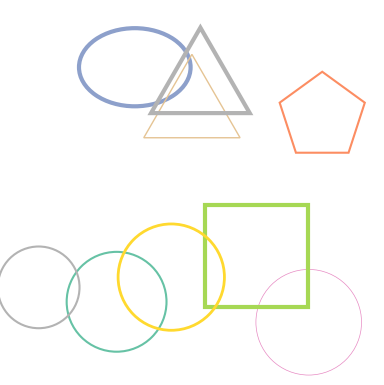[{"shape": "circle", "thickness": 1.5, "radius": 0.65, "center": [0.303, 0.216]}, {"shape": "pentagon", "thickness": 1.5, "radius": 0.58, "center": [0.837, 0.697]}, {"shape": "oval", "thickness": 3, "radius": 0.72, "center": [0.35, 0.825]}, {"shape": "circle", "thickness": 0.5, "radius": 0.69, "center": [0.802, 0.163]}, {"shape": "square", "thickness": 3, "radius": 0.66, "center": [0.666, 0.335]}, {"shape": "circle", "thickness": 2, "radius": 0.69, "center": [0.445, 0.28]}, {"shape": "triangle", "thickness": 1, "radius": 0.72, "center": [0.498, 0.714]}, {"shape": "circle", "thickness": 1.5, "radius": 0.53, "center": [0.1, 0.254]}, {"shape": "triangle", "thickness": 3, "radius": 0.74, "center": [0.52, 0.78]}]